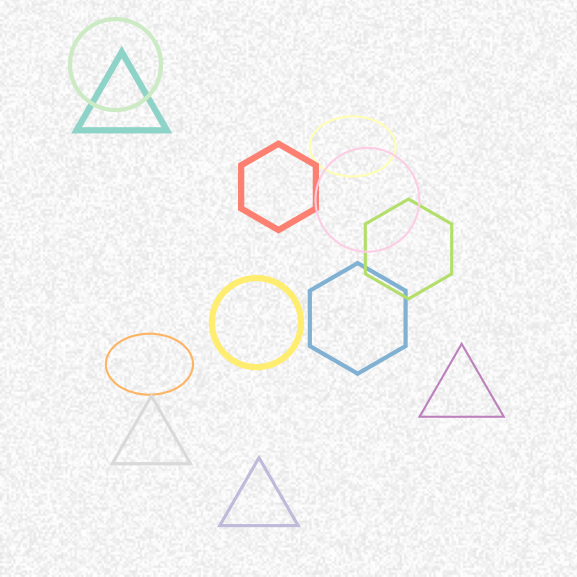[{"shape": "triangle", "thickness": 3, "radius": 0.45, "center": [0.211, 0.819]}, {"shape": "oval", "thickness": 1, "radius": 0.37, "center": [0.611, 0.746]}, {"shape": "triangle", "thickness": 1.5, "radius": 0.39, "center": [0.448, 0.128]}, {"shape": "hexagon", "thickness": 3, "radius": 0.37, "center": [0.482, 0.676]}, {"shape": "hexagon", "thickness": 2, "radius": 0.48, "center": [0.619, 0.448]}, {"shape": "oval", "thickness": 1, "radius": 0.38, "center": [0.259, 0.368]}, {"shape": "hexagon", "thickness": 1.5, "radius": 0.43, "center": [0.707, 0.568]}, {"shape": "circle", "thickness": 1, "radius": 0.45, "center": [0.636, 0.653]}, {"shape": "triangle", "thickness": 1.5, "radius": 0.39, "center": [0.262, 0.235]}, {"shape": "triangle", "thickness": 1, "radius": 0.42, "center": [0.799, 0.32]}, {"shape": "circle", "thickness": 2, "radius": 0.39, "center": [0.2, 0.887]}, {"shape": "circle", "thickness": 3, "radius": 0.39, "center": [0.444, 0.441]}]